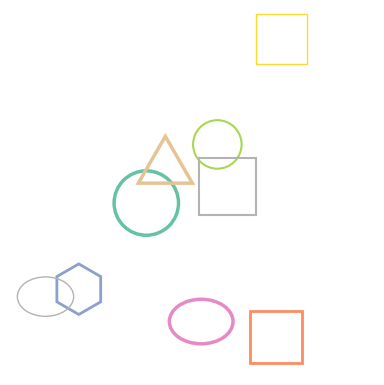[{"shape": "circle", "thickness": 2.5, "radius": 0.42, "center": [0.38, 0.473]}, {"shape": "square", "thickness": 2, "radius": 0.34, "center": [0.716, 0.125]}, {"shape": "hexagon", "thickness": 2, "radius": 0.33, "center": [0.205, 0.249]}, {"shape": "oval", "thickness": 2.5, "radius": 0.41, "center": [0.523, 0.165]}, {"shape": "circle", "thickness": 1.5, "radius": 0.32, "center": [0.565, 0.625]}, {"shape": "square", "thickness": 1, "radius": 0.33, "center": [0.731, 0.898]}, {"shape": "triangle", "thickness": 2.5, "radius": 0.41, "center": [0.429, 0.565]}, {"shape": "oval", "thickness": 1, "radius": 0.37, "center": [0.118, 0.23]}, {"shape": "square", "thickness": 1.5, "radius": 0.36, "center": [0.591, 0.516]}]